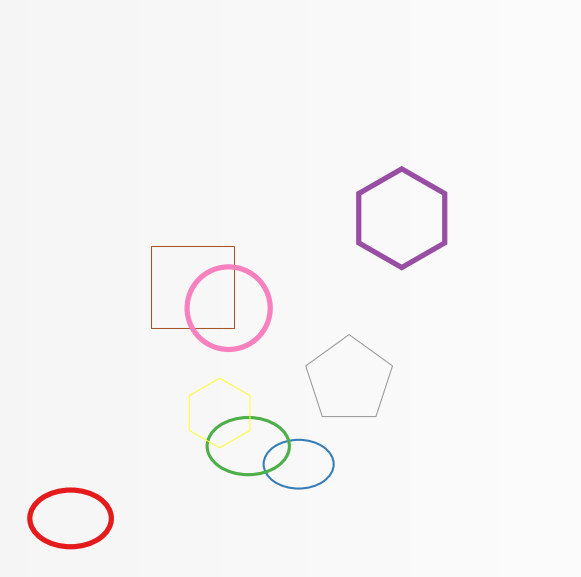[{"shape": "oval", "thickness": 2.5, "radius": 0.35, "center": [0.121, 0.101]}, {"shape": "oval", "thickness": 1, "radius": 0.3, "center": [0.514, 0.195]}, {"shape": "oval", "thickness": 1.5, "radius": 0.35, "center": [0.427, 0.227]}, {"shape": "hexagon", "thickness": 2.5, "radius": 0.43, "center": [0.691, 0.621]}, {"shape": "hexagon", "thickness": 0.5, "radius": 0.3, "center": [0.378, 0.284]}, {"shape": "square", "thickness": 0.5, "radius": 0.36, "center": [0.331, 0.503]}, {"shape": "circle", "thickness": 2.5, "radius": 0.36, "center": [0.393, 0.466]}, {"shape": "pentagon", "thickness": 0.5, "radius": 0.39, "center": [0.601, 0.341]}]